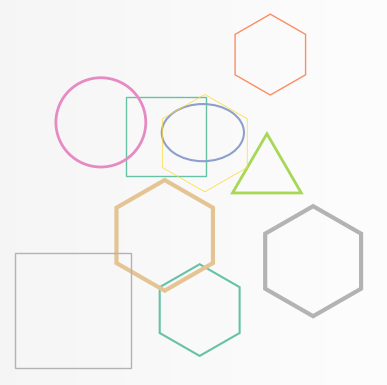[{"shape": "hexagon", "thickness": 1.5, "radius": 0.6, "center": [0.515, 0.195]}, {"shape": "square", "thickness": 1, "radius": 0.51, "center": [0.429, 0.645]}, {"shape": "hexagon", "thickness": 1, "radius": 0.53, "center": [0.698, 0.858]}, {"shape": "oval", "thickness": 1.5, "radius": 0.53, "center": [0.524, 0.656]}, {"shape": "circle", "thickness": 2, "radius": 0.58, "center": [0.26, 0.682]}, {"shape": "triangle", "thickness": 2, "radius": 0.51, "center": [0.689, 0.55]}, {"shape": "hexagon", "thickness": 0.5, "radius": 0.63, "center": [0.528, 0.628]}, {"shape": "hexagon", "thickness": 3, "radius": 0.72, "center": [0.425, 0.389]}, {"shape": "square", "thickness": 1, "radius": 0.74, "center": [0.189, 0.193]}, {"shape": "hexagon", "thickness": 3, "radius": 0.71, "center": [0.808, 0.322]}]